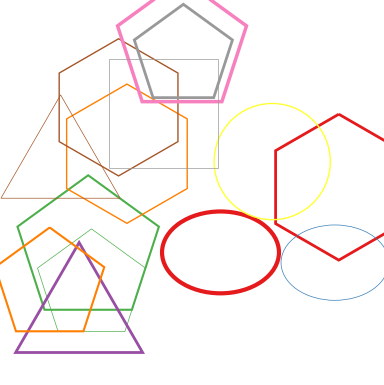[{"shape": "hexagon", "thickness": 2, "radius": 0.95, "center": [0.88, 0.514]}, {"shape": "oval", "thickness": 3, "radius": 0.76, "center": [0.573, 0.344]}, {"shape": "oval", "thickness": 0.5, "radius": 0.7, "center": [0.87, 0.318]}, {"shape": "pentagon", "thickness": 1.5, "radius": 0.97, "center": [0.229, 0.352]}, {"shape": "pentagon", "thickness": 0.5, "radius": 0.74, "center": [0.238, 0.258]}, {"shape": "triangle", "thickness": 2, "radius": 0.95, "center": [0.206, 0.18]}, {"shape": "hexagon", "thickness": 1, "radius": 0.9, "center": [0.33, 0.601]}, {"shape": "pentagon", "thickness": 1.5, "radius": 0.75, "center": [0.129, 0.26]}, {"shape": "circle", "thickness": 1, "radius": 0.75, "center": [0.707, 0.58]}, {"shape": "hexagon", "thickness": 1, "radius": 0.89, "center": [0.308, 0.721]}, {"shape": "triangle", "thickness": 0.5, "radius": 0.89, "center": [0.157, 0.575]}, {"shape": "pentagon", "thickness": 2.5, "radius": 0.88, "center": [0.473, 0.878]}, {"shape": "pentagon", "thickness": 2, "radius": 0.67, "center": [0.476, 0.855]}, {"shape": "square", "thickness": 0.5, "radius": 0.71, "center": [0.424, 0.706]}]